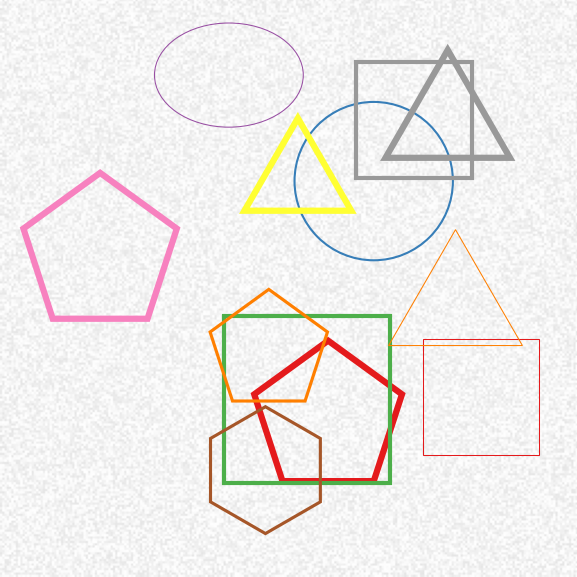[{"shape": "pentagon", "thickness": 3, "radius": 0.67, "center": [0.568, 0.275]}, {"shape": "square", "thickness": 0.5, "radius": 0.5, "center": [0.833, 0.312]}, {"shape": "circle", "thickness": 1, "radius": 0.69, "center": [0.647, 0.686]}, {"shape": "square", "thickness": 2, "radius": 0.72, "center": [0.531, 0.307]}, {"shape": "oval", "thickness": 0.5, "radius": 0.64, "center": [0.396, 0.869]}, {"shape": "pentagon", "thickness": 1.5, "radius": 0.53, "center": [0.465, 0.391]}, {"shape": "triangle", "thickness": 0.5, "radius": 0.67, "center": [0.789, 0.468]}, {"shape": "triangle", "thickness": 3, "radius": 0.53, "center": [0.516, 0.688]}, {"shape": "hexagon", "thickness": 1.5, "radius": 0.55, "center": [0.46, 0.185]}, {"shape": "pentagon", "thickness": 3, "radius": 0.7, "center": [0.173, 0.56]}, {"shape": "triangle", "thickness": 3, "radius": 0.62, "center": [0.775, 0.788]}, {"shape": "square", "thickness": 2, "radius": 0.5, "center": [0.717, 0.792]}]